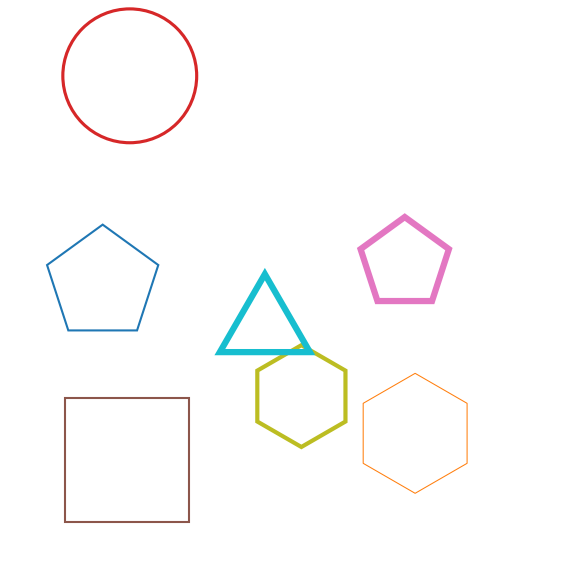[{"shape": "pentagon", "thickness": 1, "radius": 0.51, "center": [0.178, 0.509]}, {"shape": "hexagon", "thickness": 0.5, "radius": 0.52, "center": [0.719, 0.249]}, {"shape": "circle", "thickness": 1.5, "radius": 0.58, "center": [0.225, 0.868]}, {"shape": "square", "thickness": 1, "radius": 0.54, "center": [0.22, 0.202]}, {"shape": "pentagon", "thickness": 3, "radius": 0.4, "center": [0.701, 0.543]}, {"shape": "hexagon", "thickness": 2, "radius": 0.44, "center": [0.522, 0.313]}, {"shape": "triangle", "thickness": 3, "radius": 0.45, "center": [0.459, 0.434]}]